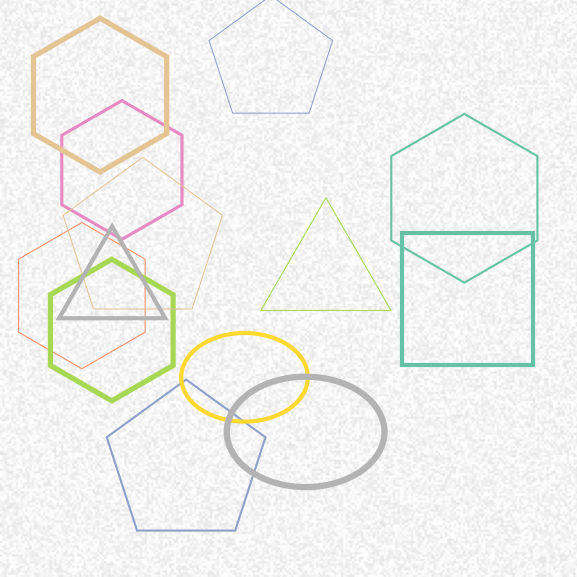[{"shape": "square", "thickness": 2, "radius": 0.57, "center": [0.81, 0.481]}, {"shape": "hexagon", "thickness": 1, "radius": 0.73, "center": [0.804, 0.656]}, {"shape": "hexagon", "thickness": 0.5, "radius": 0.63, "center": [0.142, 0.487]}, {"shape": "pentagon", "thickness": 1, "radius": 0.72, "center": [0.322, 0.197]}, {"shape": "pentagon", "thickness": 0.5, "radius": 0.56, "center": [0.469, 0.894]}, {"shape": "hexagon", "thickness": 1.5, "radius": 0.6, "center": [0.211, 0.705]}, {"shape": "hexagon", "thickness": 2.5, "radius": 0.61, "center": [0.194, 0.428]}, {"shape": "triangle", "thickness": 0.5, "radius": 0.65, "center": [0.564, 0.527]}, {"shape": "oval", "thickness": 2, "radius": 0.55, "center": [0.423, 0.346]}, {"shape": "hexagon", "thickness": 2.5, "radius": 0.67, "center": [0.173, 0.834]}, {"shape": "pentagon", "thickness": 0.5, "radius": 0.73, "center": [0.247, 0.582]}, {"shape": "oval", "thickness": 3, "radius": 0.68, "center": [0.529, 0.251]}, {"shape": "triangle", "thickness": 2, "radius": 0.53, "center": [0.194, 0.501]}]